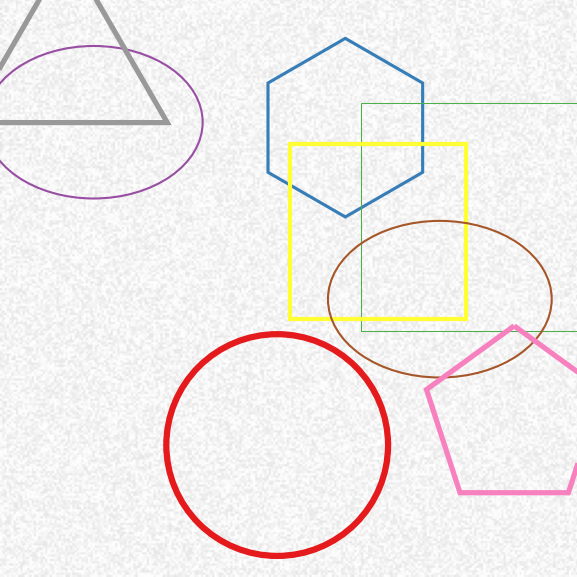[{"shape": "circle", "thickness": 3, "radius": 0.96, "center": [0.48, 0.228]}, {"shape": "hexagon", "thickness": 1.5, "radius": 0.77, "center": [0.598, 0.778]}, {"shape": "square", "thickness": 0.5, "radius": 0.99, "center": [0.822, 0.624]}, {"shape": "oval", "thickness": 1, "radius": 0.94, "center": [0.162, 0.787]}, {"shape": "square", "thickness": 2, "radius": 0.76, "center": [0.654, 0.598]}, {"shape": "oval", "thickness": 1, "radius": 0.97, "center": [0.762, 0.481]}, {"shape": "pentagon", "thickness": 2.5, "radius": 0.8, "center": [0.89, 0.275]}, {"shape": "triangle", "thickness": 2.5, "radius": 0.99, "center": [0.117, 0.886]}]